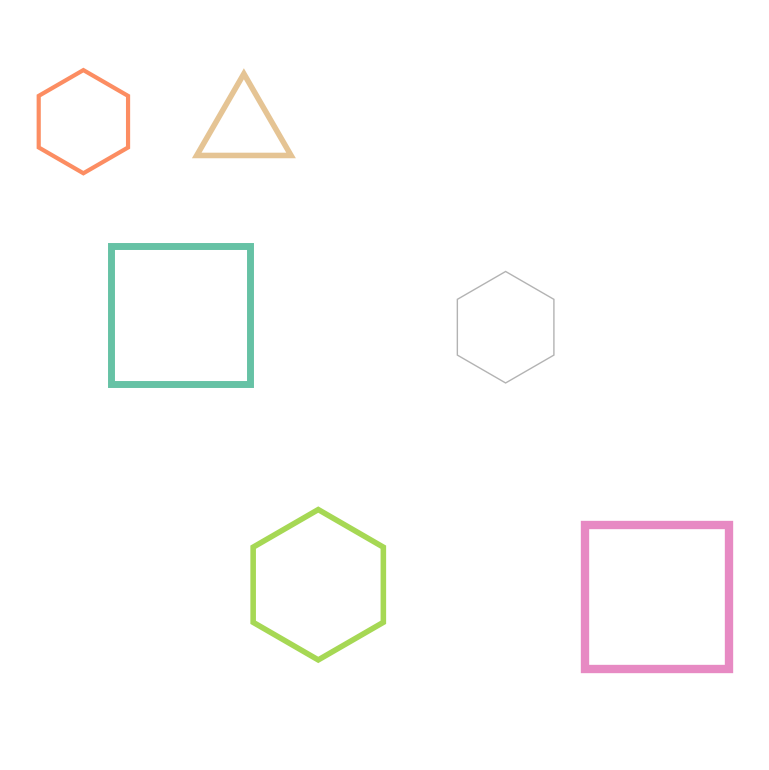[{"shape": "square", "thickness": 2.5, "radius": 0.45, "center": [0.234, 0.591]}, {"shape": "hexagon", "thickness": 1.5, "radius": 0.33, "center": [0.108, 0.842]}, {"shape": "square", "thickness": 3, "radius": 0.47, "center": [0.853, 0.225]}, {"shape": "hexagon", "thickness": 2, "radius": 0.49, "center": [0.413, 0.241]}, {"shape": "triangle", "thickness": 2, "radius": 0.35, "center": [0.317, 0.833]}, {"shape": "hexagon", "thickness": 0.5, "radius": 0.36, "center": [0.657, 0.575]}]